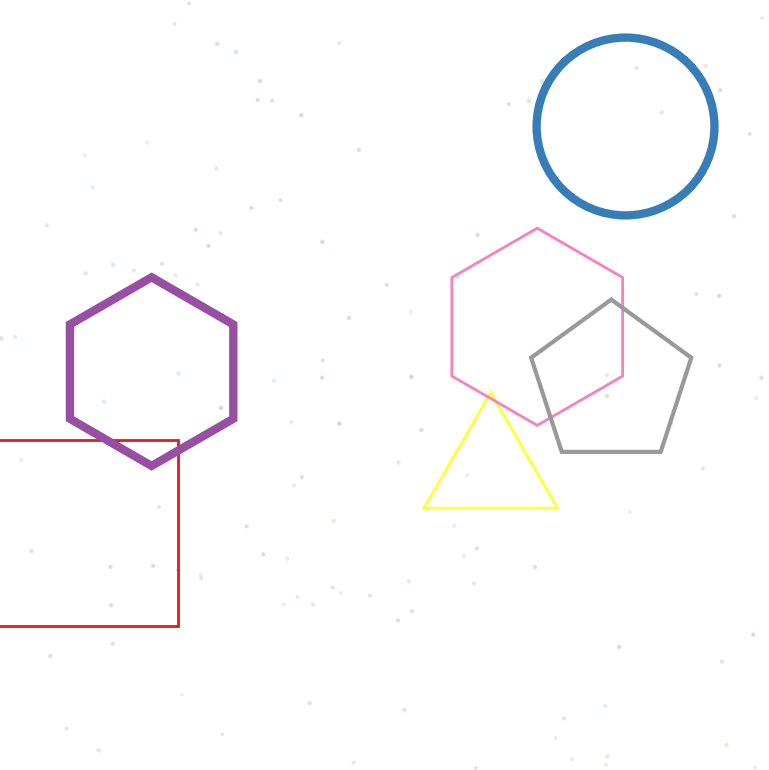[{"shape": "square", "thickness": 1, "radius": 0.6, "center": [0.11, 0.308]}, {"shape": "circle", "thickness": 3, "radius": 0.58, "center": [0.812, 0.836]}, {"shape": "hexagon", "thickness": 3, "radius": 0.61, "center": [0.197, 0.517]}, {"shape": "triangle", "thickness": 1, "radius": 0.5, "center": [0.637, 0.39]}, {"shape": "hexagon", "thickness": 1, "radius": 0.64, "center": [0.698, 0.576]}, {"shape": "pentagon", "thickness": 1.5, "radius": 0.55, "center": [0.794, 0.502]}]